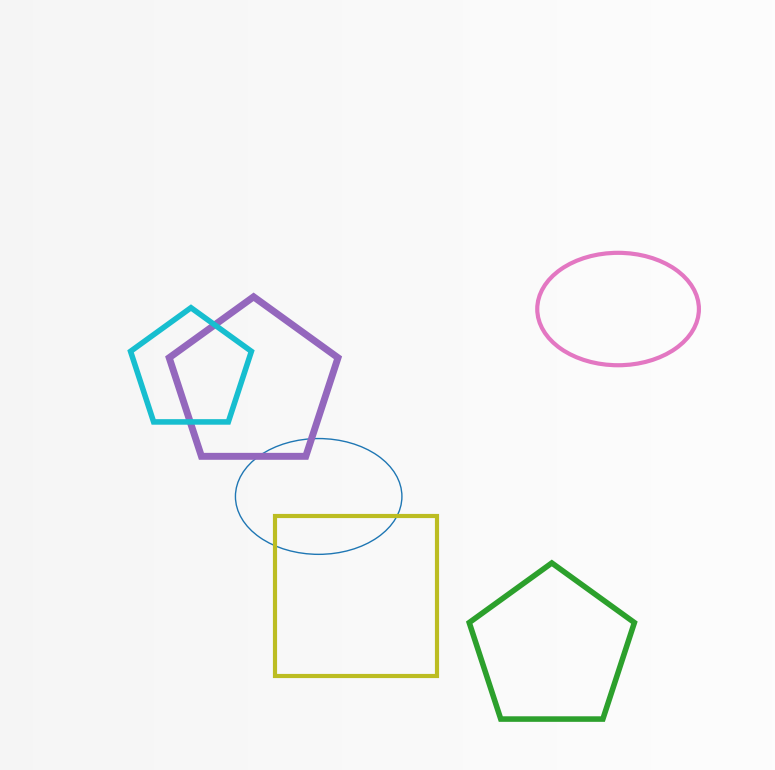[{"shape": "oval", "thickness": 0.5, "radius": 0.54, "center": [0.411, 0.355]}, {"shape": "pentagon", "thickness": 2, "radius": 0.56, "center": [0.712, 0.157]}, {"shape": "pentagon", "thickness": 2.5, "radius": 0.57, "center": [0.327, 0.5]}, {"shape": "oval", "thickness": 1.5, "radius": 0.52, "center": [0.798, 0.599]}, {"shape": "square", "thickness": 1.5, "radius": 0.52, "center": [0.459, 0.226]}, {"shape": "pentagon", "thickness": 2, "radius": 0.41, "center": [0.246, 0.518]}]